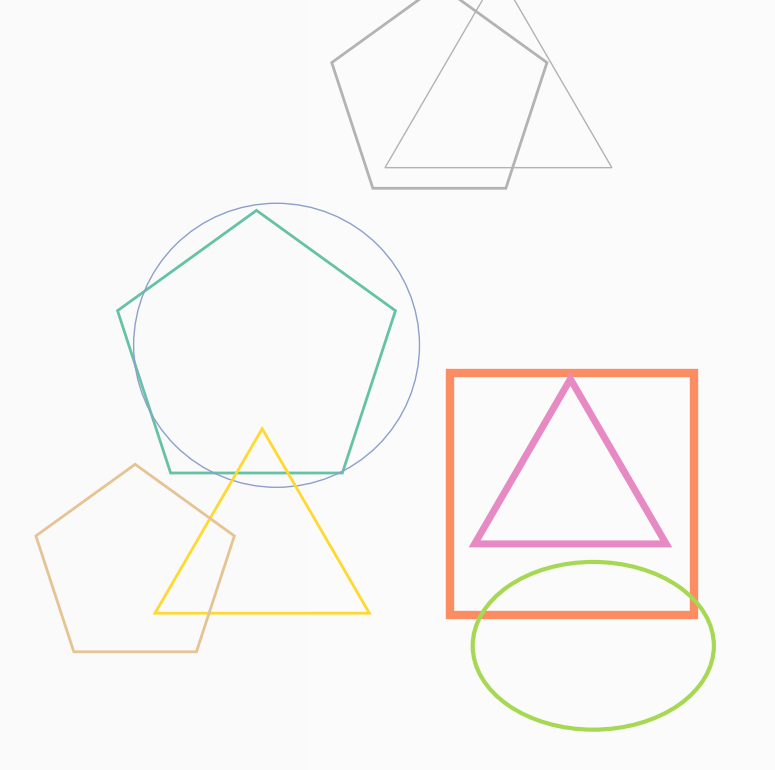[{"shape": "pentagon", "thickness": 1, "radius": 0.94, "center": [0.331, 0.538]}, {"shape": "square", "thickness": 3, "radius": 0.79, "center": [0.738, 0.359]}, {"shape": "circle", "thickness": 0.5, "radius": 0.92, "center": [0.357, 0.552]}, {"shape": "triangle", "thickness": 2.5, "radius": 0.71, "center": [0.736, 0.365]}, {"shape": "oval", "thickness": 1.5, "radius": 0.78, "center": [0.766, 0.161]}, {"shape": "triangle", "thickness": 1, "radius": 0.8, "center": [0.338, 0.284]}, {"shape": "pentagon", "thickness": 1, "radius": 0.67, "center": [0.174, 0.262]}, {"shape": "triangle", "thickness": 0.5, "radius": 0.85, "center": [0.643, 0.867]}, {"shape": "pentagon", "thickness": 1, "radius": 0.73, "center": [0.567, 0.874]}]